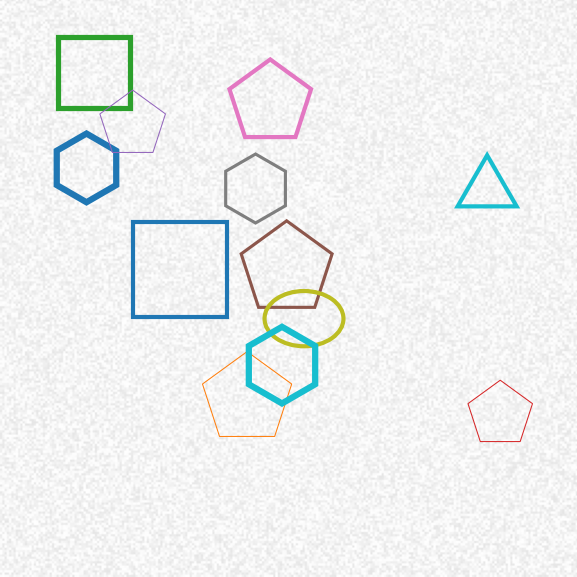[{"shape": "square", "thickness": 2, "radius": 0.41, "center": [0.312, 0.532]}, {"shape": "hexagon", "thickness": 3, "radius": 0.3, "center": [0.15, 0.708]}, {"shape": "pentagon", "thickness": 0.5, "radius": 0.41, "center": [0.428, 0.309]}, {"shape": "square", "thickness": 2.5, "radius": 0.31, "center": [0.163, 0.874]}, {"shape": "pentagon", "thickness": 0.5, "radius": 0.29, "center": [0.866, 0.282]}, {"shape": "pentagon", "thickness": 0.5, "radius": 0.3, "center": [0.23, 0.783]}, {"shape": "pentagon", "thickness": 1.5, "radius": 0.41, "center": [0.496, 0.534]}, {"shape": "pentagon", "thickness": 2, "radius": 0.37, "center": [0.468, 0.822]}, {"shape": "hexagon", "thickness": 1.5, "radius": 0.3, "center": [0.443, 0.673]}, {"shape": "oval", "thickness": 2, "radius": 0.34, "center": [0.526, 0.447]}, {"shape": "triangle", "thickness": 2, "radius": 0.3, "center": [0.844, 0.671]}, {"shape": "hexagon", "thickness": 3, "radius": 0.33, "center": [0.488, 0.367]}]